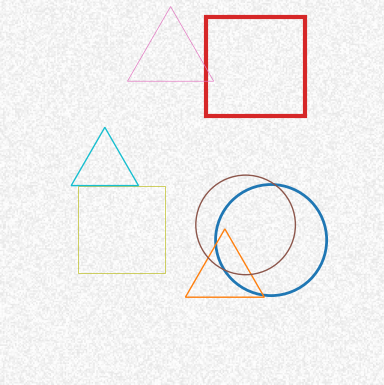[{"shape": "circle", "thickness": 2, "radius": 0.72, "center": [0.704, 0.376]}, {"shape": "triangle", "thickness": 1, "radius": 0.59, "center": [0.584, 0.287]}, {"shape": "square", "thickness": 3, "radius": 0.64, "center": [0.664, 0.826]}, {"shape": "circle", "thickness": 1, "radius": 0.65, "center": [0.638, 0.416]}, {"shape": "triangle", "thickness": 0.5, "radius": 0.65, "center": [0.443, 0.854]}, {"shape": "square", "thickness": 0.5, "radius": 0.57, "center": [0.316, 0.403]}, {"shape": "triangle", "thickness": 1, "radius": 0.5, "center": [0.272, 0.568]}]